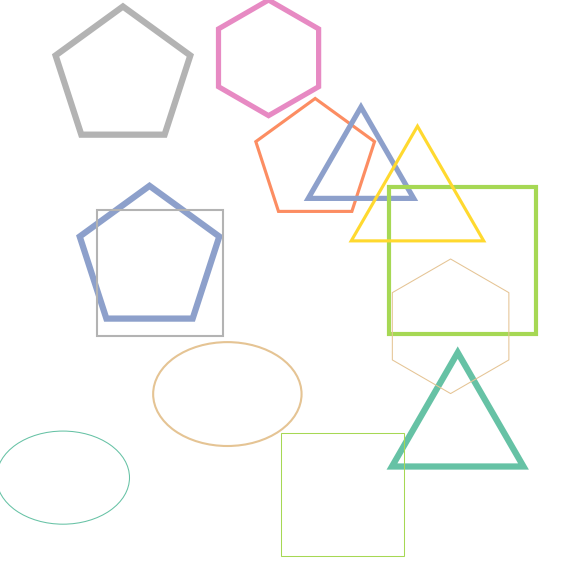[{"shape": "oval", "thickness": 0.5, "radius": 0.58, "center": [0.109, 0.172]}, {"shape": "triangle", "thickness": 3, "radius": 0.66, "center": [0.793, 0.257]}, {"shape": "pentagon", "thickness": 1.5, "radius": 0.54, "center": [0.546, 0.721]}, {"shape": "pentagon", "thickness": 3, "radius": 0.64, "center": [0.259, 0.55]}, {"shape": "triangle", "thickness": 2.5, "radius": 0.53, "center": [0.625, 0.708]}, {"shape": "hexagon", "thickness": 2.5, "radius": 0.5, "center": [0.465, 0.899]}, {"shape": "square", "thickness": 0.5, "radius": 0.53, "center": [0.593, 0.142]}, {"shape": "square", "thickness": 2, "radius": 0.63, "center": [0.8, 0.548]}, {"shape": "triangle", "thickness": 1.5, "radius": 0.66, "center": [0.723, 0.648]}, {"shape": "oval", "thickness": 1, "radius": 0.64, "center": [0.394, 0.317]}, {"shape": "hexagon", "thickness": 0.5, "radius": 0.58, "center": [0.78, 0.434]}, {"shape": "pentagon", "thickness": 3, "radius": 0.61, "center": [0.213, 0.865]}, {"shape": "square", "thickness": 1, "radius": 0.54, "center": [0.277, 0.526]}]